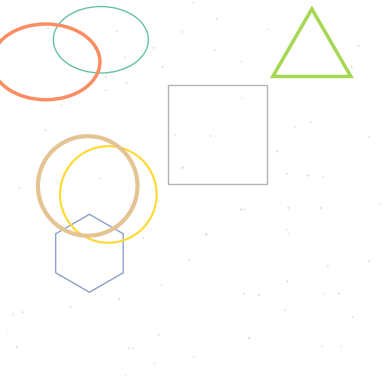[{"shape": "oval", "thickness": 1, "radius": 0.62, "center": [0.262, 0.897]}, {"shape": "oval", "thickness": 2.5, "radius": 0.7, "center": [0.119, 0.839]}, {"shape": "hexagon", "thickness": 1, "radius": 0.51, "center": [0.232, 0.342]}, {"shape": "triangle", "thickness": 2.5, "radius": 0.59, "center": [0.81, 0.86]}, {"shape": "circle", "thickness": 1.5, "radius": 0.63, "center": [0.281, 0.495]}, {"shape": "circle", "thickness": 3, "radius": 0.65, "center": [0.228, 0.517]}, {"shape": "square", "thickness": 1, "radius": 0.65, "center": [0.565, 0.651]}]